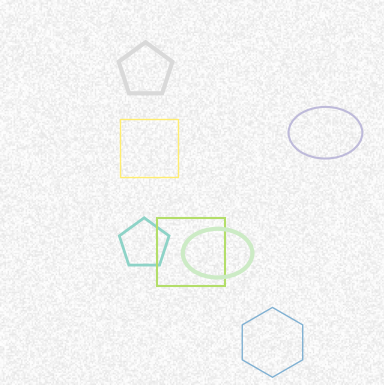[{"shape": "pentagon", "thickness": 2, "radius": 0.34, "center": [0.374, 0.366]}, {"shape": "oval", "thickness": 1.5, "radius": 0.48, "center": [0.845, 0.655]}, {"shape": "hexagon", "thickness": 1, "radius": 0.45, "center": [0.708, 0.111]}, {"shape": "square", "thickness": 1.5, "radius": 0.44, "center": [0.496, 0.346]}, {"shape": "pentagon", "thickness": 3, "radius": 0.37, "center": [0.378, 0.817]}, {"shape": "oval", "thickness": 3, "radius": 0.45, "center": [0.565, 0.342]}, {"shape": "square", "thickness": 1, "radius": 0.38, "center": [0.386, 0.616]}]